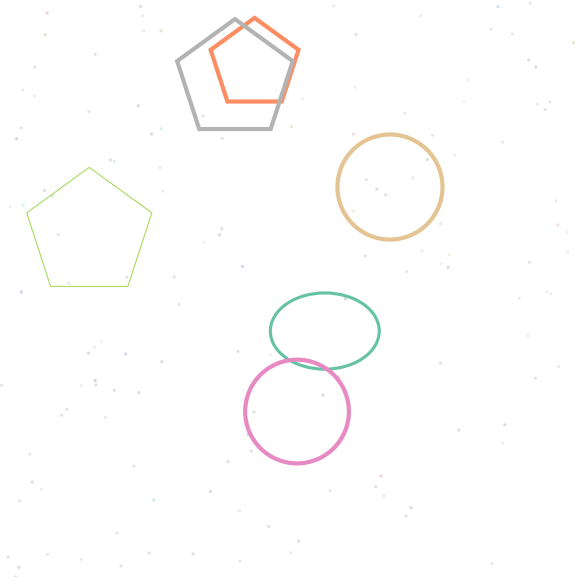[{"shape": "oval", "thickness": 1.5, "radius": 0.47, "center": [0.562, 0.426]}, {"shape": "pentagon", "thickness": 2, "radius": 0.4, "center": [0.441, 0.888]}, {"shape": "circle", "thickness": 2, "radius": 0.45, "center": [0.514, 0.287]}, {"shape": "pentagon", "thickness": 0.5, "radius": 0.57, "center": [0.155, 0.595]}, {"shape": "circle", "thickness": 2, "radius": 0.45, "center": [0.675, 0.675]}, {"shape": "pentagon", "thickness": 2, "radius": 0.53, "center": [0.407, 0.861]}]